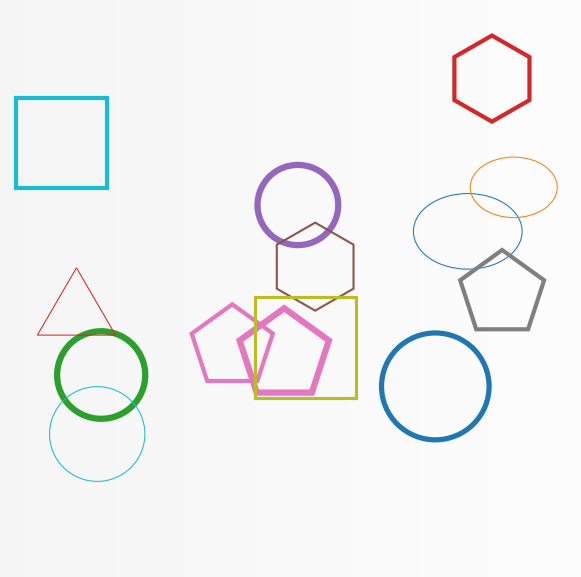[{"shape": "oval", "thickness": 0.5, "radius": 0.47, "center": [0.805, 0.598]}, {"shape": "circle", "thickness": 2.5, "radius": 0.46, "center": [0.749, 0.33]}, {"shape": "oval", "thickness": 0.5, "radius": 0.37, "center": [0.884, 0.675]}, {"shape": "circle", "thickness": 3, "radius": 0.38, "center": [0.174, 0.35]}, {"shape": "triangle", "thickness": 0.5, "radius": 0.39, "center": [0.132, 0.458]}, {"shape": "hexagon", "thickness": 2, "radius": 0.37, "center": [0.846, 0.863]}, {"shape": "circle", "thickness": 3, "radius": 0.35, "center": [0.512, 0.644]}, {"shape": "hexagon", "thickness": 1, "radius": 0.38, "center": [0.542, 0.537]}, {"shape": "pentagon", "thickness": 3, "radius": 0.4, "center": [0.489, 0.385]}, {"shape": "pentagon", "thickness": 2, "radius": 0.37, "center": [0.4, 0.399]}, {"shape": "pentagon", "thickness": 2, "radius": 0.38, "center": [0.864, 0.49]}, {"shape": "square", "thickness": 1.5, "radius": 0.43, "center": [0.525, 0.398]}, {"shape": "square", "thickness": 2, "radius": 0.39, "center": [0.106, 0.751]}, {"shape": "circle", "thickness": 0.5, "radius": 0.41, "center": [0.167, 0.248]}]